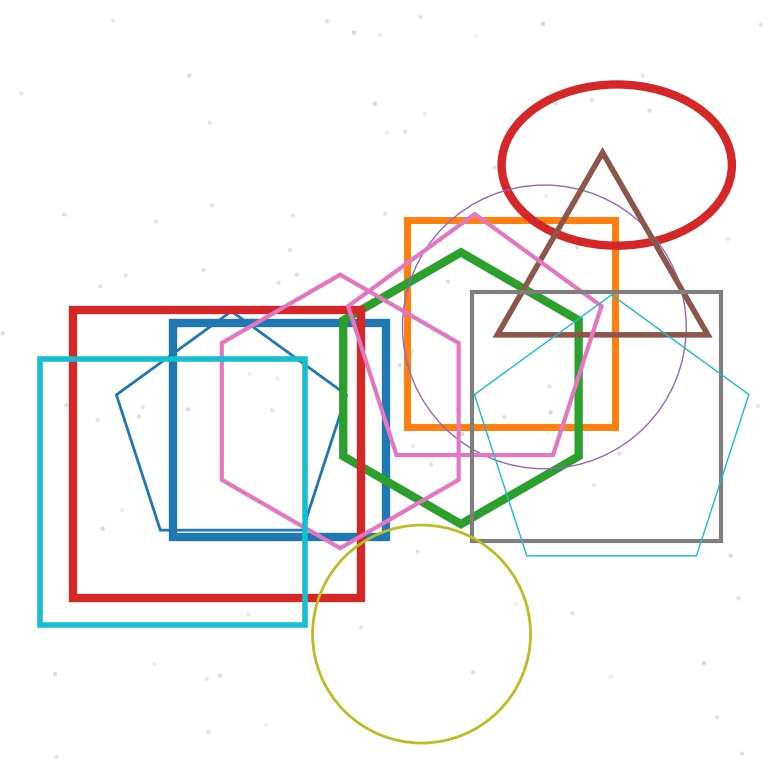[{"shape": "square", "thickness": 3, "radius": 0.69, "center": [0.363, 0.442]}, {"shape": "pentagon", "thickness": 1, "radius": 0.79, "center": [0.301, 0.439]}, {"shape": "square", "thickness": 2.5, "radius": 0.67, "center": [0.664, 0.58]}, {"shape": "hexagon", "thickness": 3, "radius": 0.88, "center": [0.599, 0.496]}, {"shape": "square", "thickness": 3, "radius": 0.94, "center": [0.282, 0.411]}, {"shape": "oval", "thickness": 3, "radius": 0.75, "center": [0.801, 0.786]}, {"shape": "circle", "thickness": 0.5, "radius": 0.92, "center": [0.707, 0.575]}, {"shape": "triangle", "thickness": 2, "radius": 0.79, "center": [0.783, 0.644]}, {"shape": "hexagon", "thickness": 1.5, "radius": 0.89, "center": [0.442, 0.466]}, {"shape": "pentagon", "thickness": 1.5, "radius": 0.86, "center": [0.617, 0.549]}, {"shape": "square", "thickness": 1.5, "radius": 0.81, "center": [0.775, 0.459]}, {"shape": "circle", "thickness": 1, "radius": 0.71, "center": [0.547, 0.177]}, {"shape": "square", "thickness": 2, "radius": 0.86, "center": [0.224, 0.361]}, {"shape": "pentagon", "thickness": 0.5, "radius": 0.94, "center": [0.794, 0.43]}]